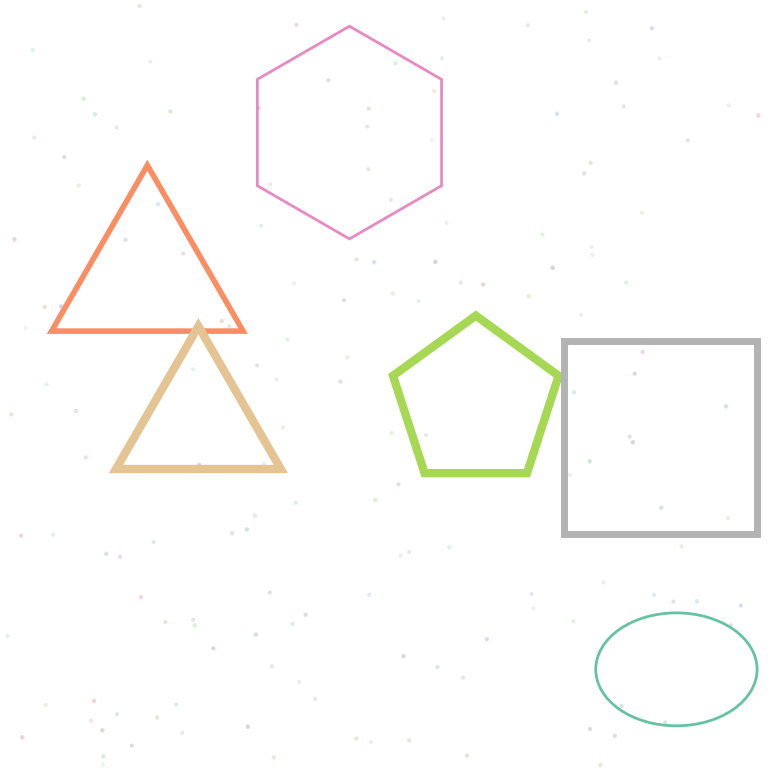[{"shape": "oval", "thickness": 1, "radius": 0.52, "center": [0.878, 0.131]}, {"shape": "triangle", "thickness": 2, "radius": 0.72, "center": [0.191, 0.642]}, {"shape": "hexagon", "thickness": 1, "radius": 0.69, "center": [0.454, 0.828]}, {"shape": "pentagon", "thickness": 3, "radius": 0.57, "center": [0.618, 0.477]}, {"shape": "triangle", "thickness": 3, "radius": 0.62, "center": [0.258, 0.453]}, {"shape": "square", "thickness": 2.5, "radius": 0.63, "center": [0.858, 0.432]}]